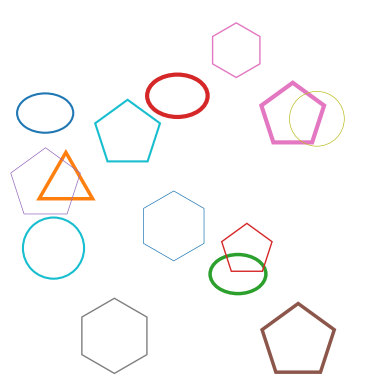[{"shape": "oval", "thickness": 1.5, "radius": 0.36, "center": [0.117, 0.706]}, {"shape": "hexagon", "thickness": 0.5, "radius": 0.45, "center": [0.451, 0.413]}, {"shape": "triangle", "thickness": 2.5, "radius": 0.4, "center": [0.171, 0.524]}, {"shape": "oval", "thickness": 2.5, "radius": 0.36, "center": [0.618, 0.288]}, {"shape": "oval", "thickness": 3, "radius": 0.39, "center": [0.461, 0.751]}, {"shape": "pentagon", "thickness": 1, "radius": 0.34, "center": [0.641, 0.351]}, {"shape": "pentagon", "thickness": 0.5, "radius": 0.48, "center": [0.118, 0.521]}, {"shape": "pentagon", "thickness": 2.5, "radius": 0.49, "center": [0.774, 0.113]}, {"shape": "hexagon", "thickness": 1, "radius": 0.35, "center": [0.614, 0.87]}, {"shape": "pentagon", "thickness": 3, "radius": 0.43, "center": [0.76, 0.699]}, {"shape": "hexagon", "thickness": 1, "radius": 0.49, "center": [0.297, 0.128]}, {"shape": "circle", "thickness": 0.5, "radius": 0.36, "center": [0.823, 0.691]}, {"shape": "circle", "thickness": 1.5, "radius": 0.4, "center": [0.139, 0.356]}, {"shape": "pentagon", "thickness": 1.5, "radius": 0.44, "center": [0.331, 0.652]}]